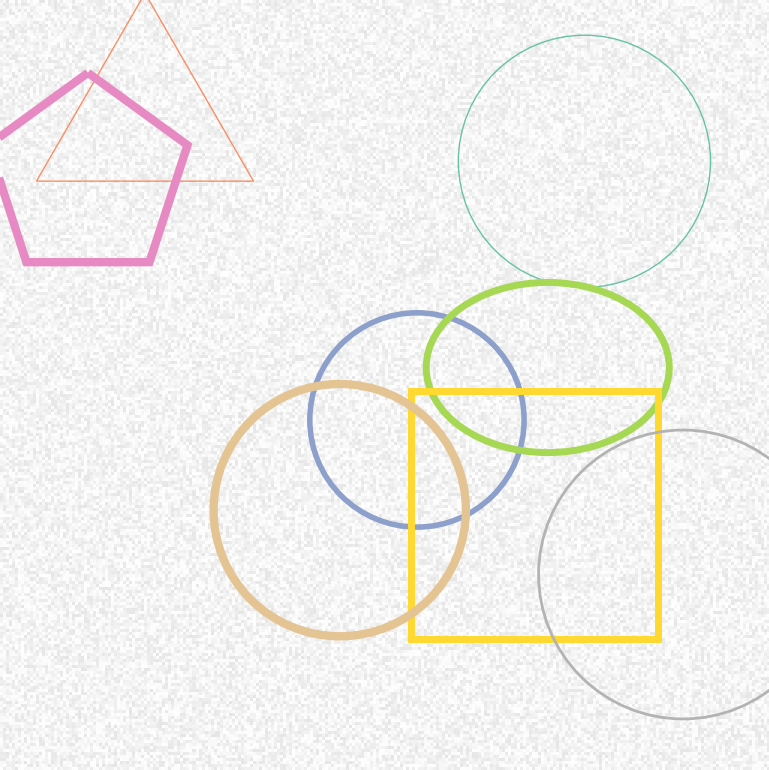[{"shape": "circle", "thickness": 0.5, "radius": 0.82, "center": [0.759, 0.791]}, {"shape": "triangle", "thickness": 0.5, "radius": 0.81, "center": [0.188, 0.846]}, {"shape": "circle", "thickness": 2, "radius": 0.7, "center": [0.541, 0.455]}, {"shape": "pentagon", "thickness": 3, "radius": 0.68, "center": [0.114, 0.77]}, {"shape": "oval", "thickness": 2.5, "radius": 0.79, "center": [0.711, 0.523]}, {"shape": "square", "thickness": 2.5, "radius": 0.8, "center": [0.694, 0.331]}, {"shape": "circle", "thickness": 3, "radius": 0.82, "center": [0.441, 0.337]}, {"shape": "circle", "thickness": 1, "radius": 0.94, "center": [0.887, 0.254]}]